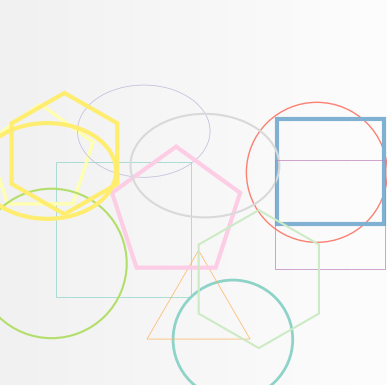[{"shape": "circle", "thickness": 2, "radius": 0.77, "center": [0.601, 0.118]}, {"shape": "square", "thickness": 0.5, "radius": 0.87, "center": [0.318, 0.404]}, {"shape": "pentagon", "thickness": 2.5, "radius": 0.72, "center": [0.104, 0.586]}, {"shape": "oval", "thickness": 0.5, "radius": 0.86, "center": [0.371, 0.659]}, {"shape": "circle", "thickness": 1, "radius": 0.91, "center": [0.818, 0.552]}, {"shape": "square", "thickness": 3, "radius": 0.69, "center": [0.853, 0.555]}, {"shape": "triangle", "thickness": 0.5, "radius": 0.77, "center": [0.512, 0.196]}, {"shape": "circle", "thickness": 1.5, "radius": 0.97, "center": [0.133, 0.316]}, {"shape": "pentagon", "thickness": 3, "radius": 0.87, "center": [0.454, 0.445]}, {"shape": "oval", "thickness": 1.5, "radius": 0.96, "center": [0.529, 0.57]}, {"shape": "square", "thickness": 0.5, "radius": 0.71, "center": [0.851, 0.444]}, {"shape": "hexagon", "thickness": 1.5, "radius": 0.9, "center": [0.668, 0.275]}, {"shape": "hexagon", "thickness": 3, "radius": 0.79, "center": [0.166, 0.601]}, {"shape": "oval", "thickness": 3, "radius": 0.89, "center": [0.122, 0.556]}]